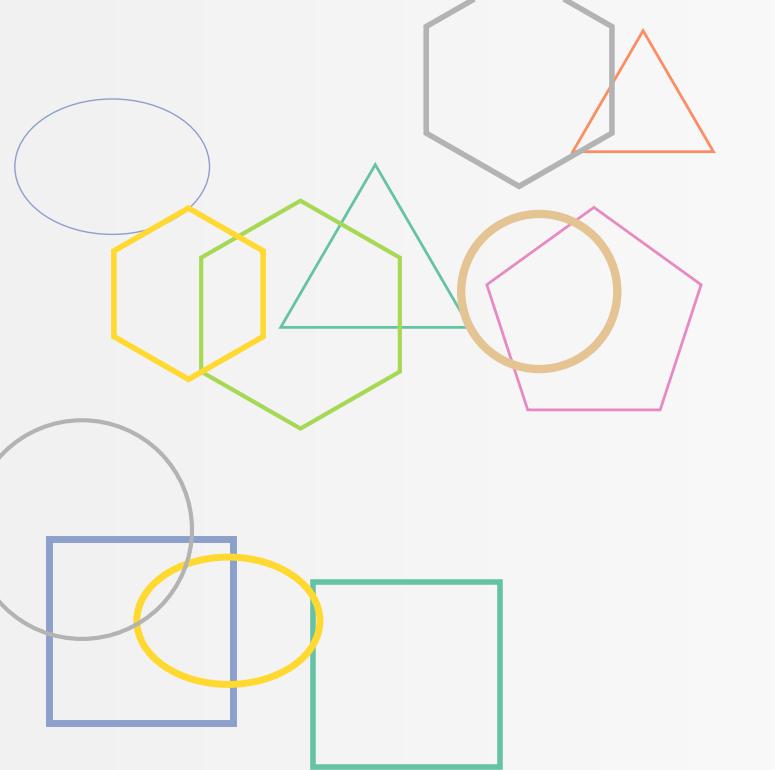[{"shape": "square", "thickness": 2, "radius": 0.6, "center": [0.525, 0.124]}, {"shape": "triangle", "thickness": 1, "radius": 0.7, "center": [0.484, 0.645]}, {"shape": "triangle", "thickness": 1, "radius": 0.52, "center": [0.83, 0.855]}, {"shape": "oval", "thickness": 0.5, "radius": 0.63, "center": [0.145, 0.784]}, {"shape": "square", "thickness": 2.5, "radius": 0.6, "center": [0.182, 0.18]}, {"shape": "pentagon", "thickness": 1, "radius": 0.73, "center": [0.766, 0.585]}, {"shape": "hexagon", "thickness": 1.5, "radius": 0.74, "center": [0.388, 0.591]}, {"shape": "oval", "thickness": 2.5, "radius": 0.59, "center": [0.295, 0.194]}, {"shape": "hexagon", "thickness": 2, "radius": 0.56, "center": [0.243, 0.619]}, {"shape": "circle", "thickness": 3, "radius": 0.5, "center": [0.696, 0.621]}, {"shape": "circle", "thickness": 1.5, "radius": 0.71, "center": [0.106, 0.312]}, {"shape": "hexagon", "thickness": 2, "radius": 0.69, "center": [0.67, 0.896]}]